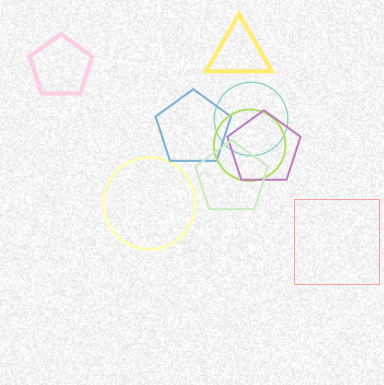[{"shape": "circle", "thickness": 1, "radius": 0.48, "center": [0.652, 0.691]}, {"shape": "circle", "thickness": 2, "radius": 0.6, "center": [0.388, 0.472]}, {"shape": "square", "thickness": 0.5, "radius": 0.55, "center": [0.874, 0.372]}, {"shape": "pentagon", "thickness": 1.5, "radius": 0.51, "center": [0.502, 0.665]}, {"shape": "circle", "thickness": 1.5, "radius": 0.46, "center": [0.649, 0.623]}, {"shape": "pentagon", "thickness": 3, "radius": 0.43, "center": [0.158, 0.826]}, {"shape": "pentagon", "thickness": 1.5, "radius": 0.5, "center": [0.686, 0.614]}, {"shape": "pentagon", "thickness": 1.5, "radius": 0.5, "center": [0.602, 0.537]}, {"shape": "triangle", "thickness": 3, "radius": 0.5, "center": [0.621, 0.864]}]